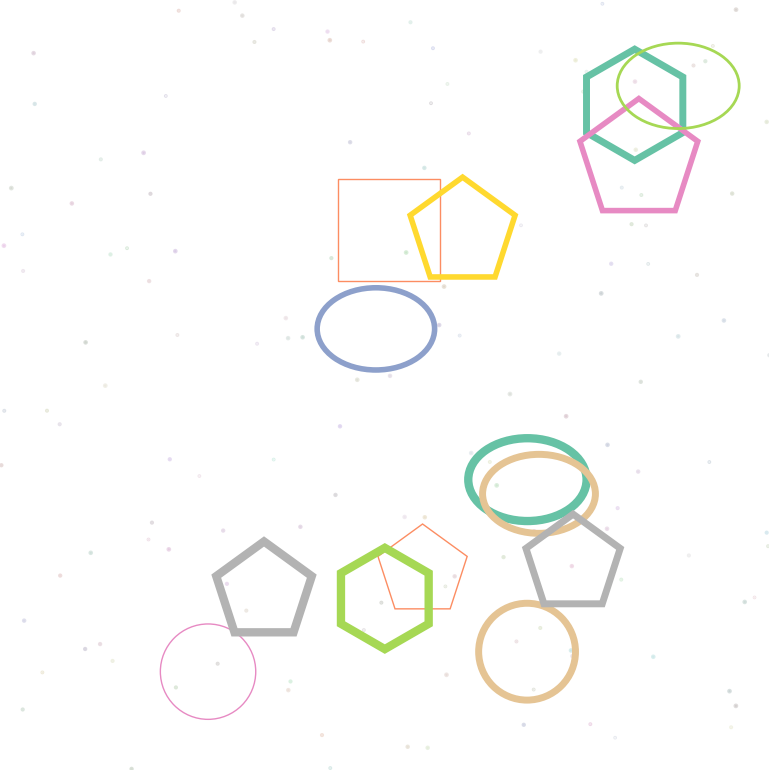[{"shape": "hexagon", "thickness": 2.5, "radius": 0.36, "center": [0.824, 0.864]}, {"shape": "oval", "thickness": 3, "radius": 0.38, "center": [0.685, 0.377]}, {"shape": "square", "thickness": 0.5, "radius": 0.33, "center": [0.506, 0.702]}, {"shape": "pentagon", "thickness": 0.5, "radius": 0.3, "center": [0.549, 0.259]}, {"shape": "oval", "thickness": 2, "radius": 0.38, "center": [0.488, 0.573]}, {"shape": "pentagon", "thickness": 2, "radius": 0.4, "center": [0.83, 0.792]}, {"shape": "circle", "thickness": 0.5, "radius": 0.31, "center": [0.27, 0.128]}, {"shape": "oval", "thickness": 1, "radius": 0.4, "center": [0.881, 0.889]}, {"shape": "hexagon", "thickness": 3, "radius": 0.33, "center": [0.5, 0.223]}, {"shape": "pentagon", "thickness": 2, "radius": 0.36, "center": [0.601, 0.698]}, {"shape": "oval", "thickness": 2.5, "radius": 0.37, "center": [0.7, 0.359]}, {"shape": "circle", "thickness": 2.5, "radius": 0.31, "center": [0.685, 0.154]}, {"shape": "pentagon", "thickness": 3, "radius": 0.33, "center": [0.343, 0.232]}, {"shape": "pentagon", "thickness": 2.5, "radius": 0.32, "center": [0.744, 0.268]}]